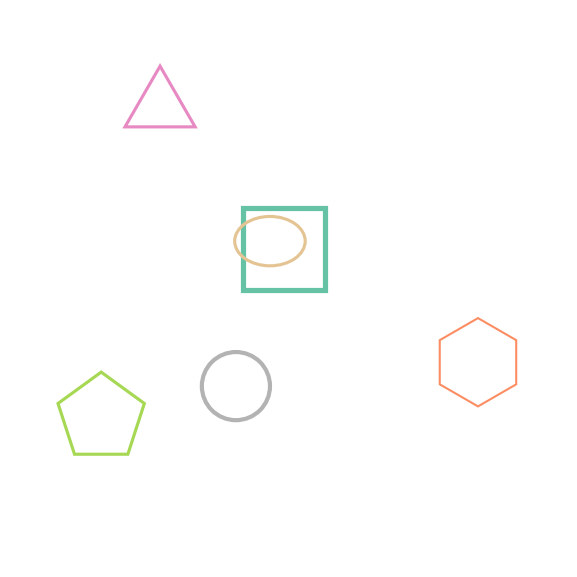[{"shape": "square", "thickness": 2.5, "radius": 0.35, "center": [0.492, 0.568]}, {"shape": "hexagon", "thickness": 1, "radius": 0.38, "center": [0.828, 0.372]}, {"shape": "triangle", "thickness": 1.5, "radius": 0.35, "center": [0.277, 0.815]}, {"shape": "pentagon", "thickness": 1.5, "radius": 0.39, "center": [0.175, 0.276]}, {"shape": "oval", "thickness": 1.5, "radius": 0.31, "center": [0.467, 0.582]}, {"shape": "circle", "thickness": 2, "radius": 0.29, "center": [0.409, 0.331]}]